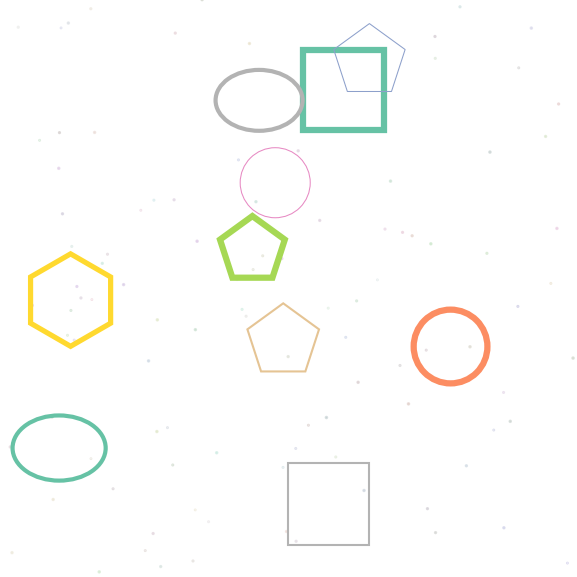[{"shape": "square", "thickness": 3, "radius": 0.35, "center": [0.595, 0.843]}, {"shape": "oval", "thickness": 2, "radius": 0.4, "center": [0.102, 0.223]}, {"shape": "circle", "thickness": 3, "radius": 0.32, "center": [0.78, 0.399]}, {"shape": "pentagon", "thickness": 0.5, "radius": 0.32, "center": [0.64, 0.893]}, {"shape": "circle", "thickness": 0.5, "radius": 0.3, "center": [0.477, 0.683]}, {"shape": "pentagon", "thickness": 3, "radius": 0.29, "center": [0.437, 0.566]}, {"shape": "hexagon", "thickness": 2.5, "radius": 0.4, "center": [0.122, 0.48]}, {"shape": "pentagon", "thickness": 1, "radius": 0.33, "center": [0.49, 0.409]}, {"shape": "oval", "thickness": 2, "radius": 0.38, "center": [0.449, 0.825]}, {"shape": "square", "thickness": 1, "radius": 0.35, "center": [0.569, 0.126]}]